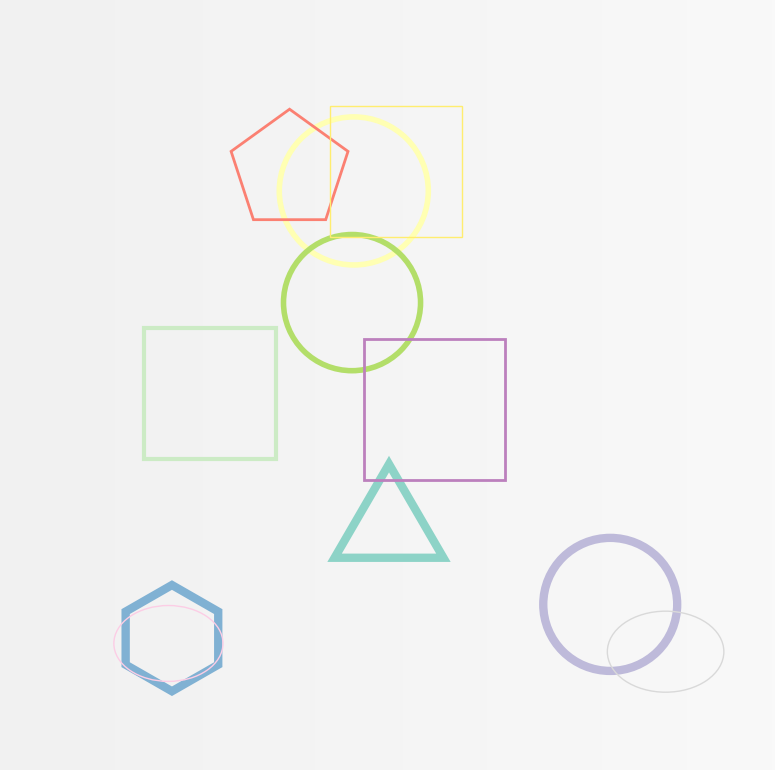[{"shape": "triangle", "thickness": 3, "radius": 0.41, "center": [0.502, 0.316]}, {"shape": "circle", "thickness": 2, "radius": 0.48, "center": [0.457, 0.752]}, {"shape": "circle", "thickness": 3, "radius": 0.43, "center": [0.787, 0.215]}, {"shape": "pentagon", "thickness": 1, "radius": 0.4, "center": [0.374, 0.779]}, {"shape": "hexagon", "thickness": 3, "radius": 0.34, "center": [0.222, 0.171]}, {"shape": "circle", "thickness": 2, "radius": 0.44, "center": [0.454, 0.607]}, {"shape": "oval", "thickness": 0.5, "radius": 0.35, "center": [0.217, 0.164]}, {"shape": "oval", "thickness": 0.5, "radius": 0.38, "center": [0.859, 0.154]}, {"shape": "square", "thickness": 1, "radius": 0.46, "center": [0.561, 0.468]}, {"shape": "square", "thickness": 1.5, "radius": 0.43, "center": [0.271, 0.488]}, {"shape": "square", "thickness": 0.5, "radius": 0.43, "center": [0.511, 0.777]}]